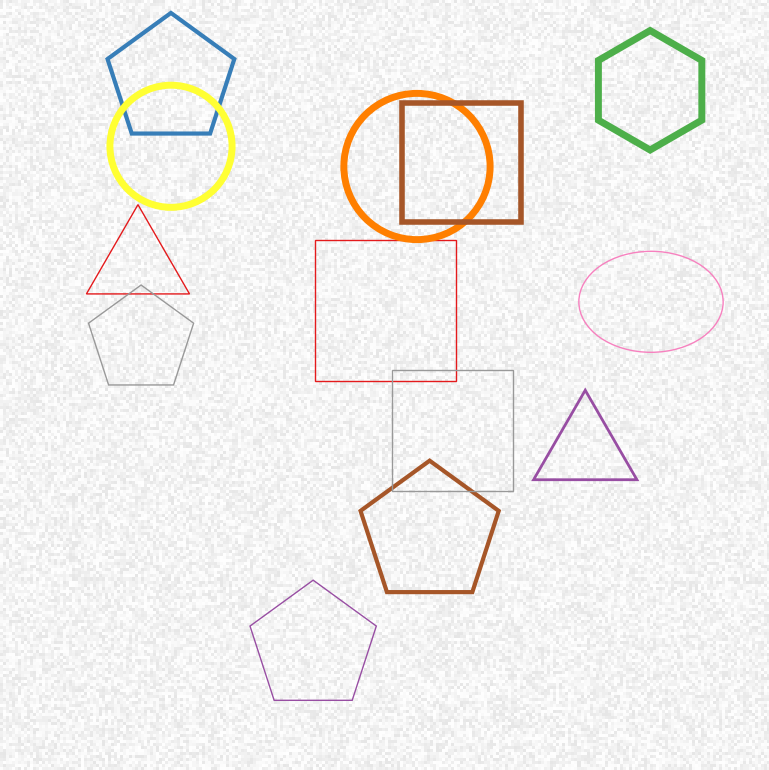[{"shape": "square", "thickness": 0.5, "radius": 0.46, "center": [0.501, 0.597]}, {"shape": "triangle", "thickness": 0.5, "radius": 0.39, "center": [0.179, 0.657]}, {"shape": "pentagon", "thickness": 1.5, "radius": 0.43, "center": [0.222, 0.897]}, {"shape": "hexagon", "thickness": 2.5, "radius": 0.39, "center": [0.844, 0.883]}, {"shape": "triangle", "thickness": 1, "radius": 0.39, "center": [0.76, 0.416]}, {"shape": "pentagon", "thickness": 0.5, "radius": 0.43, "center": [0.407, 0.16]}, {"shape": "circle", "thickness": 2.5, "radius": 0.47, "center": [0.542, 0.784]}, {"shape": "circle", "thickness": 2.5, "radius": 0.4, "center": [0.222, 0.81]}, {"shape": "pentagon", "thickness": 1.5, "radius": 0.47, "center": [0.558, 0.307]}, {"shape": "square", "thickness": 2, "radius": 0.39, "center": [0.599, 0.789]}, {"shape": "oval", "thickness": 0.5, "radius": 0.47, "center": [0.845, 0.608]}, {"shape": "pentagon", "thickness": 0.5, "radius": 0.36, "center": [0.183, 0.558]}, {"shape": "square", "thickness": 0.5, "radius": 0.39, "center": [0.588, 0.44]}]